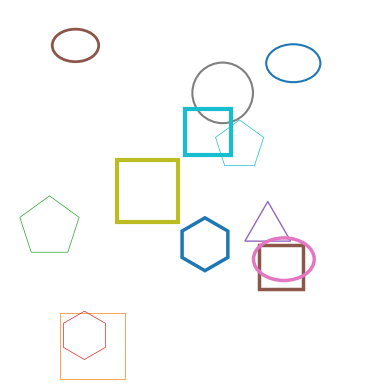[{"shape": "oval", "thickness": 1.5, "radius": 0.35, "center": [0.762, 0.836]}, {"shape": "hexagon", "thickness": 2.5, "radius": 0.34, "center": [0.532, 0.366]}, {"shape": "square", "thickness": 0.5, "radius": 0.43, "center": [0.24, 0.101]}, {"shape": "pentagon", "thickness": 0.5, "radius": 0.4, "center": [0.129, 0.41]}, {"shape": "hexagon", "thickness": 0.5, "radius": 0.31, "center": [0.219, 0.129]}, {"shape": "triangle", "thickness": 1, "radius": 0.34, "center": [0.696, 0.408]}, {"shape": "square", "thickness": 2.5, "radius": 0.29, "center": [0.73, 0.307]}, {"shape": "oval", "thickness": 2, "radius": 0.3, "center": [0.196, 0.882]}, {"shape": "oval", "thickness": 2.5, "radius": 0.39, "center": [0.737, 0.327]}, {"shape": "circle", "thickness": 1.5, "radius": 0.39, "center": [0.578, 0.759]}, {"shape": "square", "thickness": 3, "radius": 0.4, "center": [0.383, 0.505]}, {"shape": "square", "thickness": 3, "radius": 0.3, "center": [0.54, 0.657]}, {"shape": "pentagon", "thickness": 0.5, "radius": 0.33, "center": [0.622, 0.623]}]